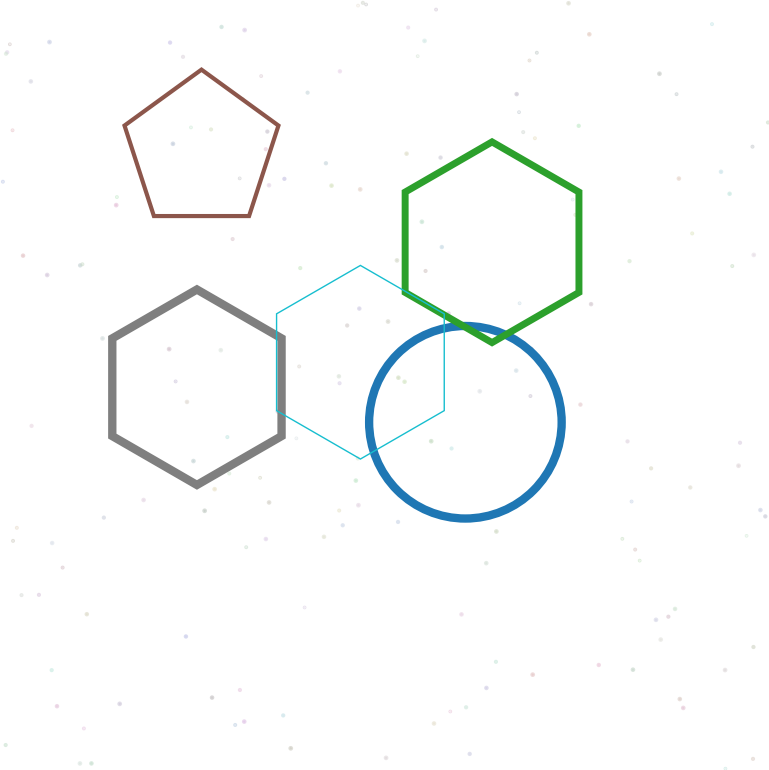[{"shape": "circle", "thickness": 3, "radius": 0.63, "center": [0.604, 0.452]}, {"shape": "hexagon", "thickness": 2.5, "radius": 0.65, "center": [0.639, 0.685]}, {"shape": "pentagon", "thickness": 1.5, "radius": 0.53, "center": [0.262, 0.804]}, {"shape": "hexagon", "thickness": 3, "radius": 0.63, "center": [0.256, 0.497]}, {"shape": "hexagon", "thickness": 0.5, "radius": 0.63, "center": [0.468, 0.53]}]